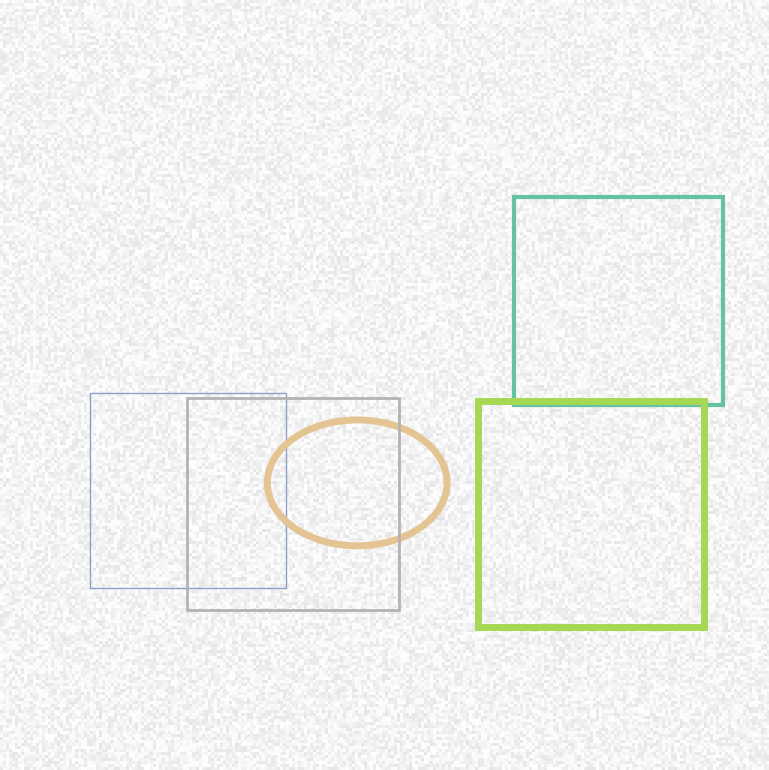[{"shape": "square", "thickness": 1.5, "radius": 0.68, "center": [0.803, 0.609]}, {"shape": "square", "thickness": 0.5, "radius": 0.63, "center": [0.244, 0.363]}, {"shape": "square", "thickness": 2.5, "radius": 0.73, "center": [0.768, 0.332]}, {"shape": "oval", "thickness": 2.5, "radius": 0.58, "center": [0.464, 0.373]}, {"shape": "square", "thickness": 1, "radius": 0.69, "center": [0.381, 0.345]}]